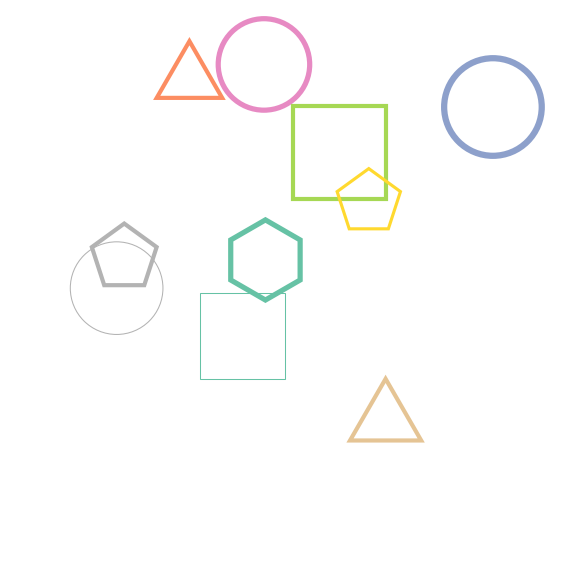[{"shape": "square", "thickness": 0.5, "radius": 0.37, "center": [0.42, 0.417]}, {"shape": "hexagon", "thickness": 2.5, "radius": 0.35, "center": [0.46, 0.549]}, {"shape": "triangle", "thickness": 2, "radius": 0.33, "center": [0.328, 0.862]}, {"shape": "circle", "thickness": 3, "radius": 0.42, "center": [0.854, 0.814]}, {"shape": "circle", "thickness": 2.5, "radius": 0.4, "center": [0.457, 0.888]}, {"shape": "square", "thickness": 2, "radius": 0.4, "center": [0.588, 0.735]}, {"shape": "pentagon", "thickness": 1.5, "radius": 0.29, "center": [0.639, 0.65]}, {"shape": "triangle", "thickness": 2, "radius": 0.36, "center": [0.668, 0.272]}, {"shape": "pentagon", "thickness": 2, "radius": 0.29, "center": [0.215, 0.553]}, {"shape": "circle", "thickness": 0.5, "radius": 0.4, "center": [0.202, 0.5]}]